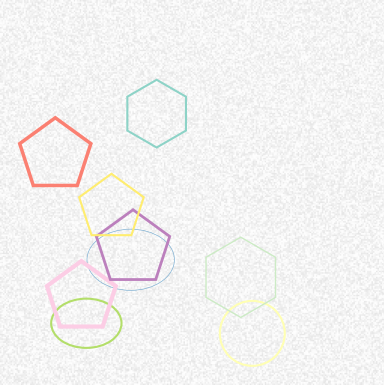[{"shape": "hexagon", "thickness": 1.5, "radius": 0.44, "center": [0.407, 0.705]}, {"shape": "circle", "thickness": 1.5, "radius": 0.42, "center": [0.655, 0.134]}, {"shape": "pentagon", "thickness": 2.5, "radius": 0.49, "center": [0.144, 0.597]}, {"shape": "oval", "thickness": 0.5, "radius": 0.57, "center": [0.339, 0.325]}, {"shape": "oval", "thickness": 1.5, "radius": 0.46, "center": [0.224, 0.16]}, {"shape": "pentagon", "thickness": 3, "radius": 0.47, "center": [0.211, 0.228]}, {"shape": "pentagon", "thickness": 2, "radius": 0.5, "center": [0.346, 0.355]}, {"shape": "hexagon", "thickness": 1, "radius": 0.52, "center": [0.625, 0.28]}, {"shape": "pentagon", "thickness": 1.5, "radius": 0.44, "center": [0.289, 0.46]}]